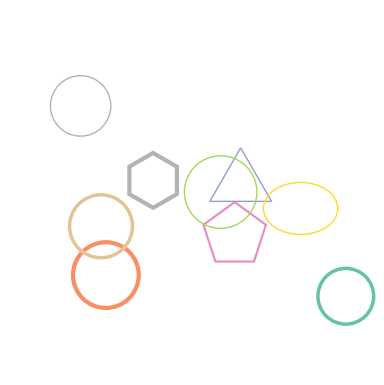[{"shape": "circle", "thickness": 2.5, "radius": 0.36, "center": [0.898, 0.231]}, {"shape": "circle", "thickness": 3, "radius": 0.43, "center": [0.275, 0.285]}, {"shape": "triangle", "thickness": 1, "radius": 0.46, "center": [0.625, 0.523]}, {"shape": "pentagon", "thickness": 1.5, "radius": 0.43, "center": [0.61, 0.39]}, {"shape": "circle", "thickness": 1, "radius": 0.47, "center": [0.573, 0.501]}, {"shape": "oval", "thickness": 1, "radius": 0.48, "center": [0.781, 0.459]}, {"shape": "circle", "thickness": 2.5, "radius": 0.41, "center": [0.262, 0.412]}, {"shape": "hexagon", "thickness": 3, "radius": 0.36, "center": [0.398, 0.531]}, {"shape": "circle", "thickness": 1, "radius": 0.39, "center": [0.209, 0.725]}]